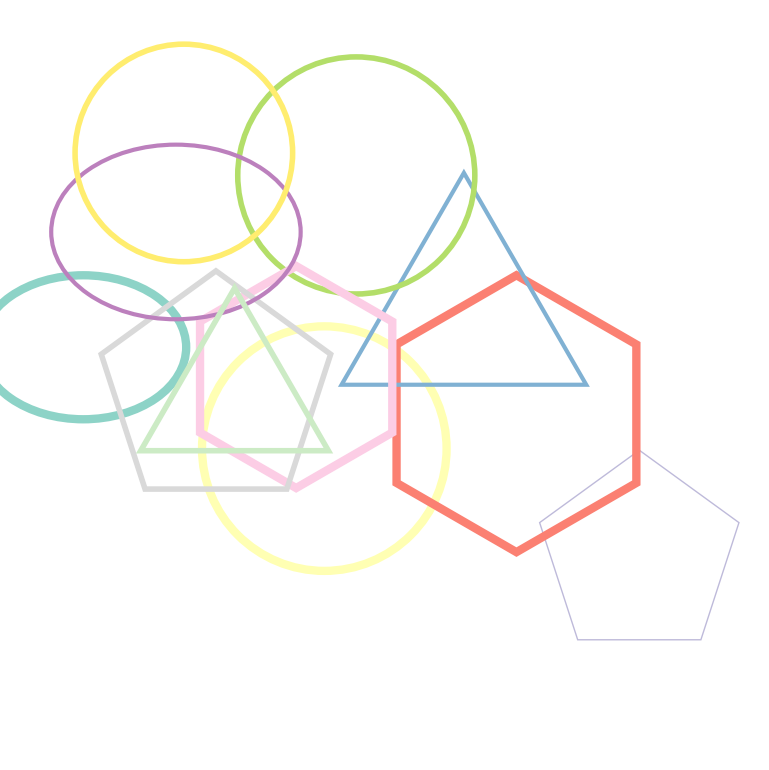[{"shape": "oval", "thickness": 3, "radius": 0.67, "center": [0.108, 0.549]}, {"shape": "circle", "thickness": 3, "radius": 0.79, "center": [0.421, 0.417]}, {"shape": "pentagon", "thickness": 0.5, "radius": 0.68, "center": [0.83, 0.279]}, {"shape": "hexagon", "thickness": 3, "radius": 0.9, "center": [0.671, 0.463]}, {"shape": "triangle", "thickness": 1.5, "radius": 0.92, "center": [0.602, 0.592]}, {"shape": "circle", "thickness": 2, "radius": 0.77, "center": [0.463, 0.772]}, {"shape": "hexagon", "thickness": 3, "radius": 0.72, "center": [0.385, 0.51]}, {"shape": "pentagon", "thickness": 2, "radius": 0.78, "center": [0.28, 0.492]}, {"shape": "oval", "thickness": 1.5, "radius": 0.81, "center": [0.228, 0.699]}, {"shape": "triangle", "thickness": 2, "radius": 0.7, "center": [0.305, 0.485]}, {"shape": "circle", "thickness": 2, "radius": 0.71, "center": [0.239, 0.801]}]